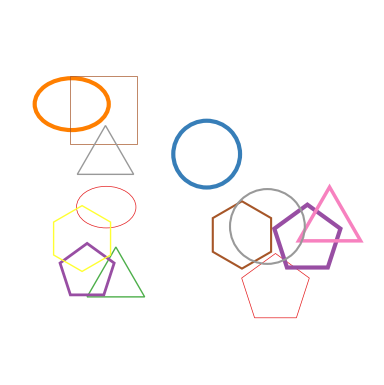[{"shape": "oval", "thickness": 0.5, "radius": 0.39, "center": [0.276, 0.462]}, {"shape": "pentagon", "thickness": 0.5, "radius": 0.46, "center": [0.716, 0.249]}, {"shape": "circle", "thickness": 3, "radius": 0.43, "center": [0.537, 0.6]}, {"shape": "triangle", "thickness": 1, "radius": 0.43, "center": [0.301, 0.272]}, {"shape": "pentagon", "thickness": 2, "radius": 0.37, "center": [0.226, 0.294]}, {"shape": "pentagon", "thickness": 3, "radius": 0.45, "center": [0.798, 0.378]}, {"shape": "oval", "thickness": 3, "radius": 0.48, "center": [0.186, 0.729]}, {"shape": "hexagon", "thickness": 1, "radius": 0.43, "center": [0.213, 0.38]}, {"shape": "square", "thickness": 0.5, "radius": 0.44, "center": [0.269, 0.714]}, {"shape": "hexagon", "thickness": 1.5, "radius": 0.44, "center": [0.628, 0.39]}, {"shape": "triangle", "thickness": 2.5, "radius": 0.47, "center": [0.856, 0.421]}, {"shape": "triangle", "thickness": 1, "radius": 0.42, "center": [0.274, 0.589]}, {"shape": "circle", "thickness": 1.5, "radius": 0.49, "center": [0.695, 0.412]}]